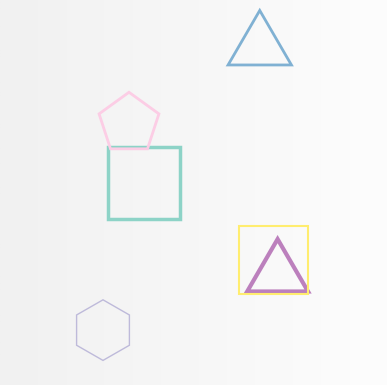[{"shape": "square", "thickness": 2.5, "radius": 0.47, "center": [0.371, 0.525]}, {"shape": "hexagon", "thickness": 1, "radius": 0.39, "center": [0.266, 0.143]}, {"shape": "triangle", "thickness": 2, "radius": 0.47, "center": [0.67, 0.878]}, {"shape": "pentagon", "thickness": 2, "radius": 0.41, "center": [0.333, 0.679]}, {"shape": "triangle", "thickness": 3, "radius": 0.45, "center": [0.716, 0.288]}, {"shape": "square", "thickness": 1.5, "radius": 0.44, "center": [0.706, 0.325]}]